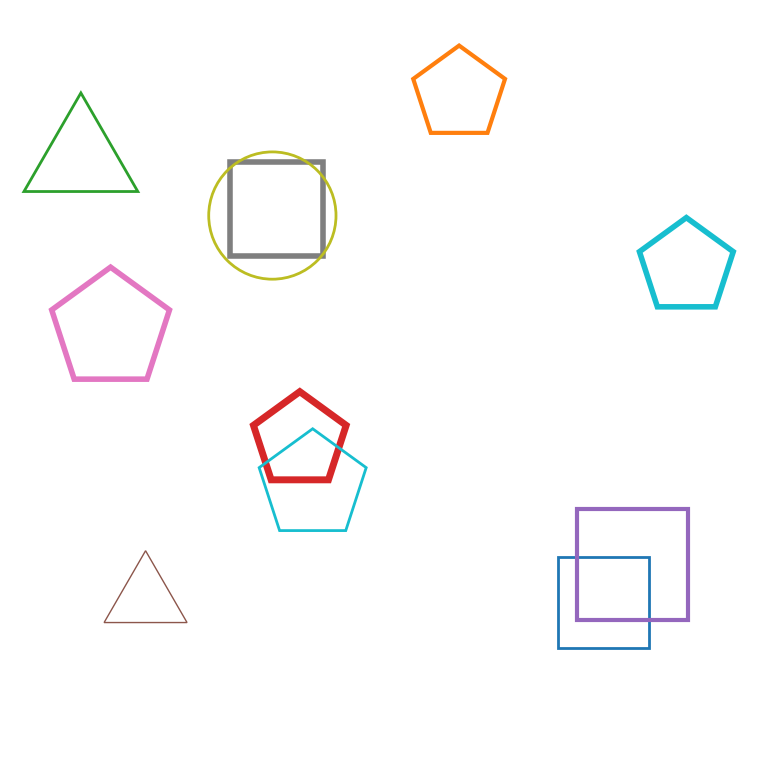[{"shape": "square", "thickness": 1, "radius": 0.29, "center": [0.784, 0.217]}, {"shape": "pentagon", "thickness": 1.5, "radius": 0.31, "center": [0.596, 0.878]}, {"shape": "triangle", "thickness": 1, "radius": 0.43, "center": [0.105, 0.794]}, {"shape": "pentagon", "thickness": 2.5, "radius": 0.32, "center": [0.389, 0.428]}, {"shape": "square", "thickness": 1.5, "radius": 0.36, "center": [0.821, 0.266]}, {"shape": "triangle", "thickness": 0.5, "radius": 0.31, "center": [0.189, 0.223]}, {"shape": "pentagon", "thickness": 2, "radius": 0.4, "center": [0.144, 0.573]}, {"shape": "square", "thickness": 2, "radius": 0.3, "center": [0.359, 0.729]}, {"shape": "circle", "thickness": 1, "radius": 0.41, "center": [0.354, 0.72]}, {"shape": "pentagon", "thickness": 1, "radius": 0.37, "center": [0.406, 0.37]}, {"shape": "pentagon", "thickness": 2, "radius": 0.32, "center": [0.891, 0.653]}]